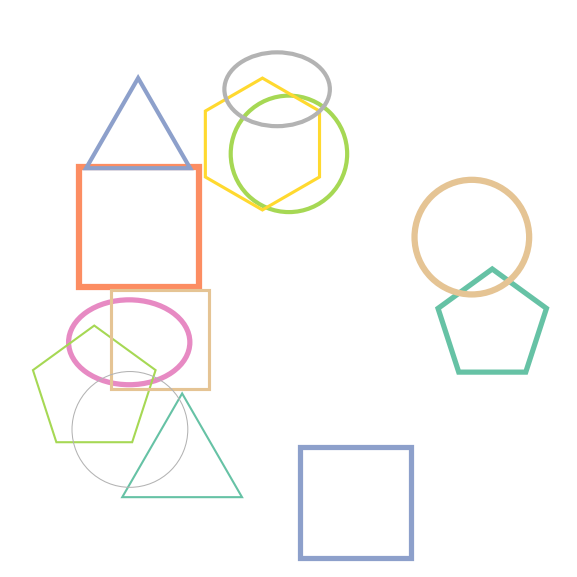[{"shape": "triangle", "thickness": 1, "radius": 0.6, "center": [0.315, 0.198]}, {"shape": "pentagon", "thickness": 2.5, "radius": 0.49, "center": [0.852, 0.435]}, {"shape": "square", "thickness": 3, "radius": 0.52, "center": [0.24, 0.606]}, {"shape": "square", "thickness": 2.5, "radius": 0.48, "center": [0.615, 0.129]}, {"shape": "triangle", "thickness": 2, "radius": 0.52, "center": [0.239, 0.76]}, {"shape": "oval", "thickness": 2.5, "radius": 0.52, "center": [0.224, 0.406]}, {"shape": "circle", "thickness": 2, "radius": 0.5, "center": [0.5, 0.733]}, {"shape": "pentagon", "thickness": 1, "radius": 0.56, "center": [0.163, 0.324]}, {"shape": "hexagon", "thickness": 1.5, "radius": 0.57, "center": [0.454, 0.75]}, {"shape": "square", "thickness": 1.5, "radius": 0.43, "center": [0.277, 0.411]}, {"shape": "circle", "thickness": 3, "radius": 0.5, "center": [0.817, 0.589]}, {"shape": "circle", "thickness": 0.5, "radius": 0.5, "center": [0.225, 0.256]}, {"shape": "oval", "thickness": 2, "radius": 0.46, "center": [0.48, 0.845]}]